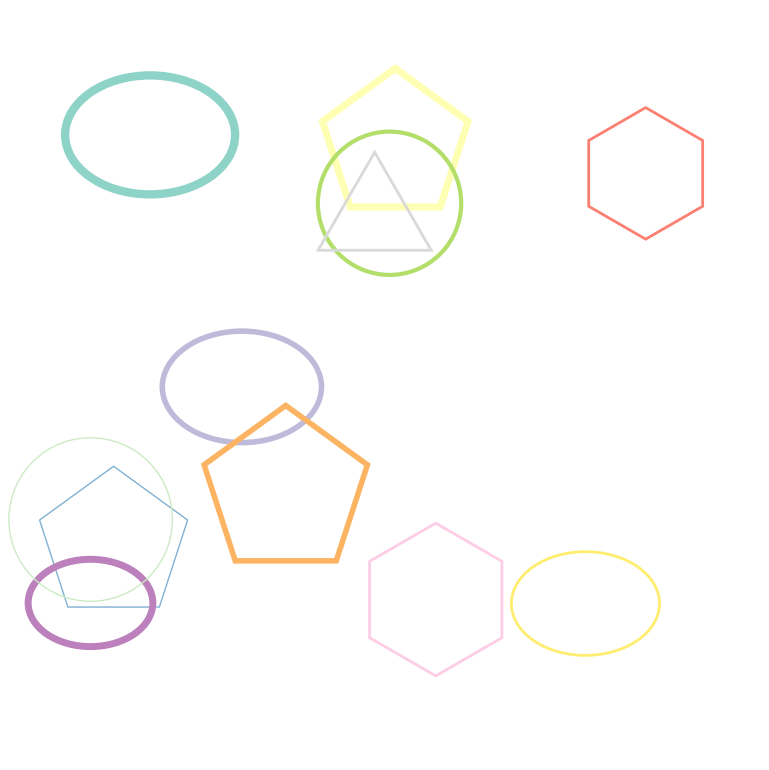[{"shape": "oval", "thickness": 3, "radius": 0.55, "center": [0.195, 0.825]}, {"shape": "pentagon", "thickness": 2.5, "radius": 0.5, "center": [0.513, 0.812]}, {"shape": "oval", "thickness": 2, "radius": 0.52, "center": [0.314, 0.498]}, {"shape": "hexagon", "thickness": 1, "radius": 0.43, "center": [0.839, 0.775]}, {"shape": "pentagon", "thickness": 0.5, "radius": 0.51, "center": [0.148, 0.293]}, {"shape": "pentagon", "thickness": 2, "radius": 0.56, "center": [0.371, 0.362]}, {"shape": "circle", "thickness": 1.5, "radius": 0.47, "center": [0.506, 0.736]}, {"shape": "hexagon", "thickness": 1, "radius": 0.5, "center": [0.566, 0.221]}, {"shape": "triangle", "thickness": 1, "radius": 0.42, "center": [0.487, 0.717]}, {"shape": "oval", "thickness": 2.5, "radius": 0.4, "center": [0.118, 0.217]}, {"shape": "circle", "thickness": 0.5, "radius": 0.53, "center": [0.118, 0.325]}, {"shape": "oval", "thickness": 1, "radius": 0.48, "center": [0.76, 0.216]}]